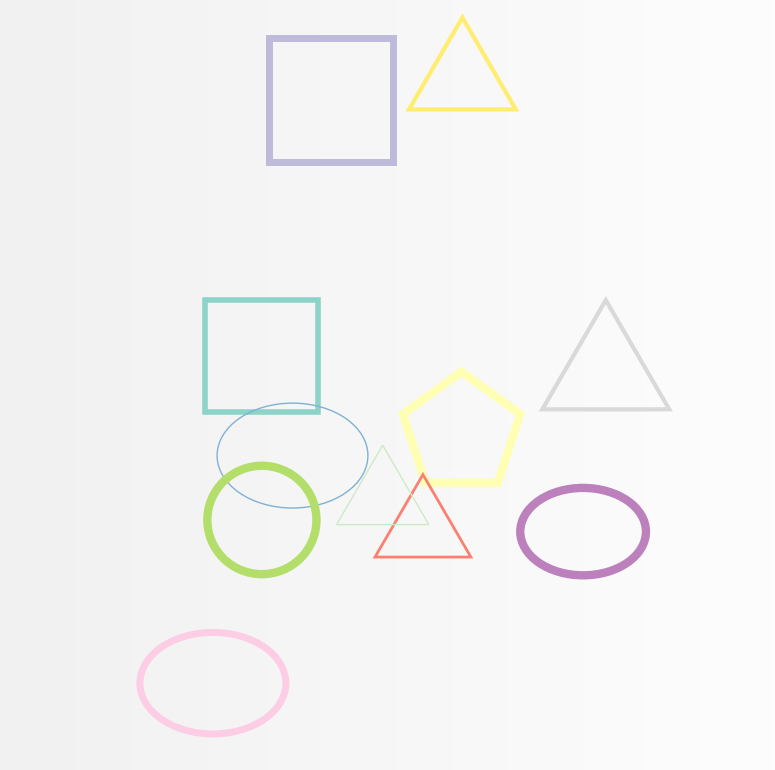[{"shape": "square", "thickness": 2, "radius": 0.36, "center": [0.338, 0.538]}, {"shape": "pentagon", "thickness": 3, "radius": 0.4, "center": [0.596, 0.438]}, {"shape": "square", "thickness": 2.5, "radius": 0.4, "center": [0.427, 0.87]}, {"shape": "triangle", "thickness": 1, "radius": 0.36, "center": [0.546, 0.312]}, {"shape": "oval", "thickness": 0.5, "radius": 0.49, "center": [0.377, 0.408]}, {"shape": "circle", "thickness": 3, "radius": 0.35, "center": [0.338, 0.325]}, {"shape": "oval", "thickness": 2.5, "radius": 0.47, "center": [0.275, 0.113]}, {"shape": "triangle", "thickness": 1.5, "radius": 0.47, "center": [0.782, 0.516]}, {"shape": "oval", "thickness": 3, "radius": 0.41, "center": [0.752, 0.31]}, {"shape": "triangle", "thickness": 0.5, "radius": 0.34, "center": [0.494, 0.353]}, {"shape": "triangle", "thickness": 1.5, "radius": 0.4, "center": [0.597, 0.898]}]